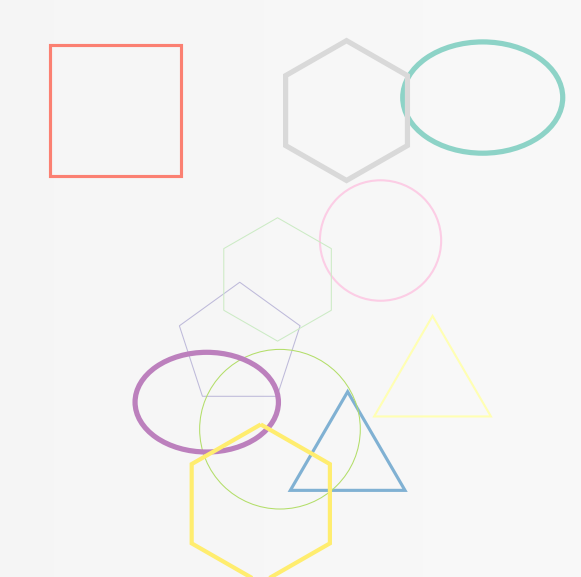[{"shape": "oval", "thickness": 2.5, "radius": 0.69, "center": [0.831, 0.83]}, {"shape": "triangle", "thickness": 1, "radius": 0.58, "center": [0.744, 0.336]}, {"shape": "pentagon", "thickness": 0.5, "radius": 0.55, "center": [0.412, 0.401]}, {"shape": "square", "thickness": 1.5, "radius": 0.56, "center": [0.198, 0.808]}, {"shape": "triangle", "thickness": 1.5, "radius": 0.57, "center": [0.598, 0.207]}, {"shape": "circle", "thickness": 0.5, "radius": 0.69, "center": [0.482, 0.256]}, {"shape": "circle", "thickness": 1, "radius": 0.52, "center": [0.655, 0.583]}, {"shape": "hexagon", "thickness": 2.5, "radius": 0.61, "center": [0.596, 0.808]}, {"shape": "oval", "thickness": 2.5, "radius": 0.62, "center": [0.356, 0.303]}, {"shape": "hexagon", "thickness": 0.5, "radius": 0.53, "center": [0.478, 0.515]}, {"shape": "hexagon", "thickness": 2, "radius": 0.69, "center": [0.449, 0.127]}]